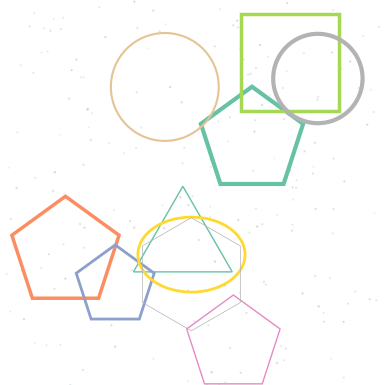[{"shape": "triangle", "thickness": 1, "radius": 0.74, "center": [0.475, 0.368]}, {"shape": "pentagon", "thickness": 3, "radius": 0.7, "center": [0.655, 0.635]}, {"shape": "pentagon", "thickness": 2.5, "radius": 0.73, "center": [0.17, 0.344]}, {"shape": "pentagon", "thickness": 2, "radius": 0.53, "center": [0.299, 0.257]}, {"shape": "pentagon", "thickness": 1, "radius": 0.64, "center": [0.606, 0.106]}, {"shape": "square", "thickness": 2.5, "radius": 0.64, "center": [0.754, 0.838]}, {"shape": "oval", "thickness": 2, "radius": 0.7, "center": [0.497, 0.339]}, {"shape": "circle", "thickness": 1.5, "radius": 0.7, "center": [0.428, 0.774]}, {"shape": "circle", "thickness": 3, "radius": 0.58, "center": [0.826, 0.796]}, {"shape": "hexagon", "thickness": 0.5, "radius": 0.73, "center": [0.497, 0.288]}]